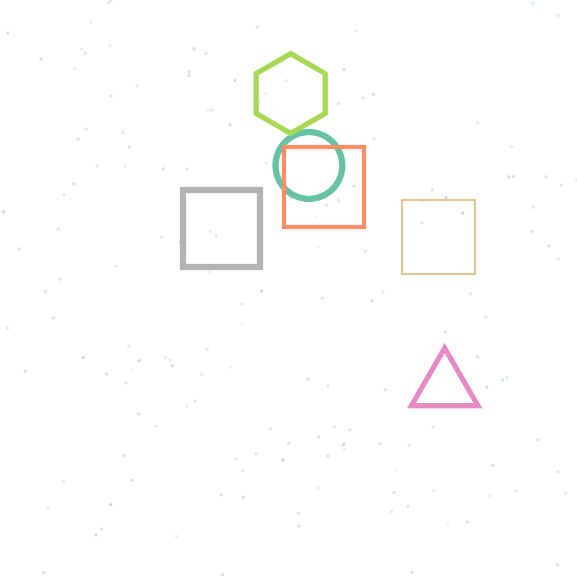[{"shape": "circle", "thickness": 3, "radius": 0.29, "center": [0.535, 0.713]}, {"shape": "square", "thickness": 2, "radius": 0.35, "center": [0.561, 0.675]}, {"shape": "triangle", "thickness": 2.5, "radius": 0.33, "center": [0.77, 0.33]}, {"shape": "hexagon", "thickness": 2.5, "radius": 0.35, "center": [0.503, 0.837]}, {"shape": "square", "thickness": 1, "radius": 0.32, "center": [0.759, 0.589]}, {"shape": "square", "thickness": 3, "radius": 0.33, "center": [0.384, 0.603]}]